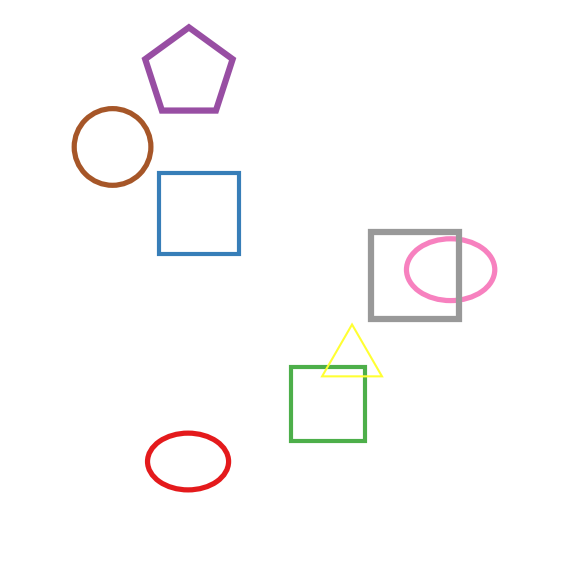[{"shape": "oval", "thickness": 2.5, "radius": 0.35, "center": [0.326, 0.2]}, {"shape": "square", "thickness": 2, "radius": 0.35, "center": [0.345, 0.629]}, {"shape": "square", "thickness": 2, "radius": 0.32, "center": [0.568, 0.299]}, {"shape": "pentagon", "thickness": 3, "radius": 0.4, "center": [0.327, 0.872]}, {"shape": "triangle", "thickness": 1, "radius": 0.3, "center": [0.61, 0.377]}, {"shape": "circle", "thickness": 2.5, "radius": 0.33, "center": [0.195, 0.745]}, {"shape": "oval", "thickness": 2.5, "radius": 0.38, "center": [0.78, 0.532]}, {"shape": "square", "thickness": 3, "radius": 0.38, "center": [0.719, 0.522]}]